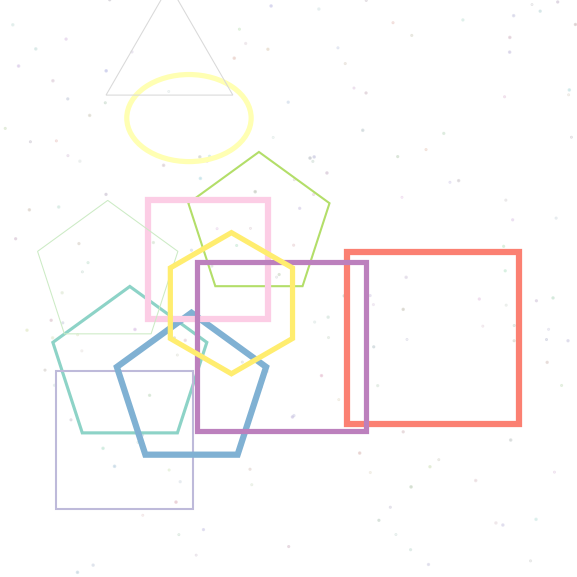[{"shape": "pentagon", "thickness": 1.5, "radius": 0.7, "center": [0.225, 0.363]}, {"shape": "oval", "thickness": 2.5, "radius": 0.54, "center": [0.327, 0.795]}, {"shape": "square", "thickness": 1, "radius": 0.59, "center": [0.216, 0.237]}, {"shape": "square", "thickness": 3, "radius": 0.75, "center": [0.75, 0.414]}, {"shape": "pentagon", "thickness": 3, "radius": 0.68, "center": [0.332, 0.322]}, {"shape": "pentagon", "thickness": 1, "radius": 0.64, "center": [0.448, 0.608]}, {"shape": "square", "thickness": 3, "radius": 0.52, "center": [0.36, 0.55]}, {"shape": "triangle", "thickness": 0.5, "radius": 0.63, "center": [0.293, 0.898]}, {"shape": "square", "thickness": 2.5, "radius": 0.73, "center": [0.488, 0.4]}, {"shape": "pentagon", "thickness": 0.5, "radius": 0.64, "center": [0.187, 0.524]}, {"shape": "hexagon", "thickness": 2.5, "radius": 0.61, "center": [0.401, 0.474]}]